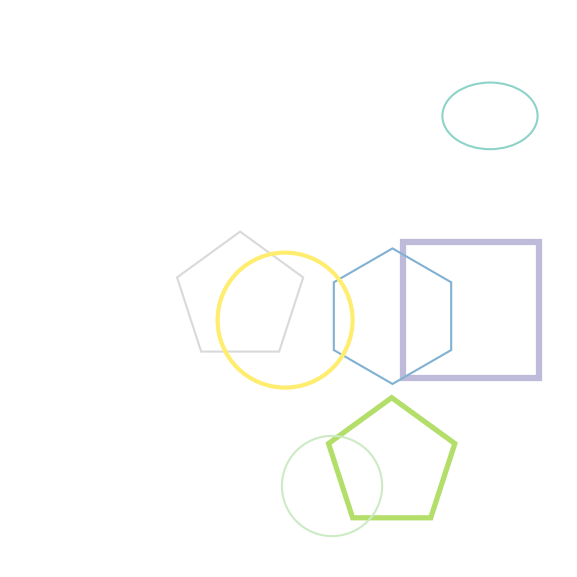[{"shape": "oval", "thickness": 1, "radius": 0.41, "center": [0.848, 0.798]}, {"shape": "square", "thickness": 3, "radius": 0.59, "center": [0.816, 0.463]}, {"shape": "hexagon", "thickness": 1, "radius": 0.59, "center": [0.68, 0.452]}, {"shape": "pentagon", "thickness": 2.5, "radius": 0.58, "center": [0.678, 0.196]}, {"shape": "pentagon", "thickness": 1, "radius": 0.57, "center": [0.416, 0.483]}, {"shape": "circle", "thickness": 1, "radius": 0.43, "center": [0.575, 0.158]}, {"shape": "circle", "thickness": 2, "radius": 0.58, "center": [0.494, 0.445]}]